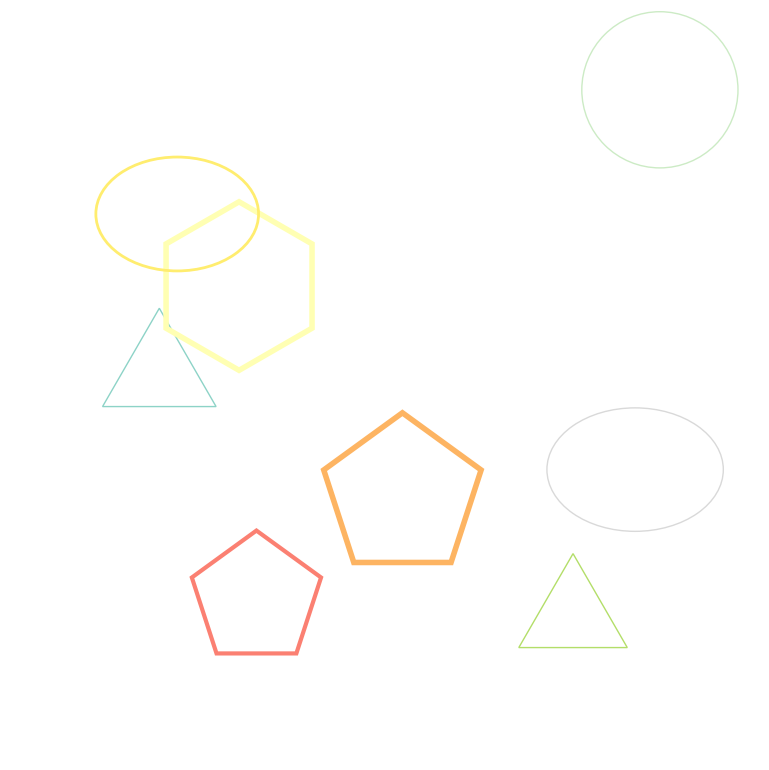[{"shape": "triangle", "thickness": 0.5, "radius": 0.43, "center": [0.207, 0.515]}, {"shape": "hexagon", "thickness": 2, "radius": 0.55, "center": [0.31, 0.629]}, {"shape": "pentagon", "thickness": 1.5, "radius": 0.44, "center": [0.333, 0.223]}, {"shape": "pentagon", "thickness": 2, "radius": 0.54, "center": [0.523, 0.356]}, {"shape": "triangle", "thickness": 0.5, "radius": 0.41, "center": [0.744, 0.2]}, {"shape": "oval", "thickness": 0.5, "radius": 0.57, "center": [0.825, 0.39]}, {"shape": "circle", "thickness": 0.5, "radius": 0.51, "center": [0.857, 0.883]}, {"shape": "oval", "thickness": 1, "radius": 0.53, "center": [0.23, 0.722]}]